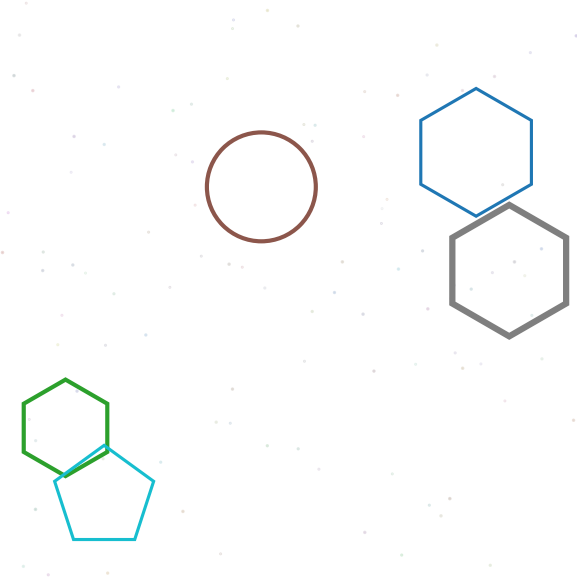[{"shape": "hexagon", "thickness": 1.5, "radius": 0.55, "center": [0.824, 0.735]}, {"shape": "hexagon", "thickness": 2, "radius": 0.42, "center": [0.113, 0.258]}, {"shape": "circle", "thickness": 2, "radius": 0.47, "center": [0.453, 0.676]}, {"shape": "hexagon", "thickness": 3, "radius": 0.57, "center": [0.882, 0.531]}, {"shape": "pentagon", "thickness": 1.5, "radius": 0.45, "center": [0.18, 0.138]}]